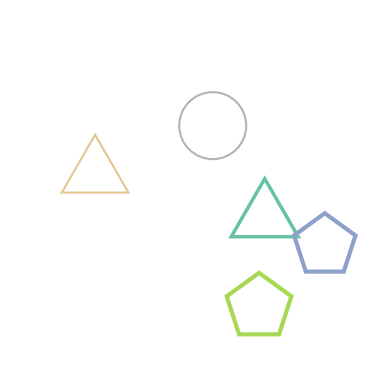[{"shape": "triangle", "thickness": 2.5, "radius": 0.5, "center": [0.688, 0.435]}, {"shape": "pentagon", "thickness": 3, "radius": 0.42, "center": [0.844, 0.362]}, {"shape": "pentagon", "thickness": 3, "radius": 0.44, "center": [0.673, 0.203]}, {"shape": "triangle", "thickness": 1.5, "radius": 0.5, "center": [0.247, 0.55]}, {"shape": "circle", "thickness": 1.5, "radius": 0.43, "center": [0.553, 0.674]}]